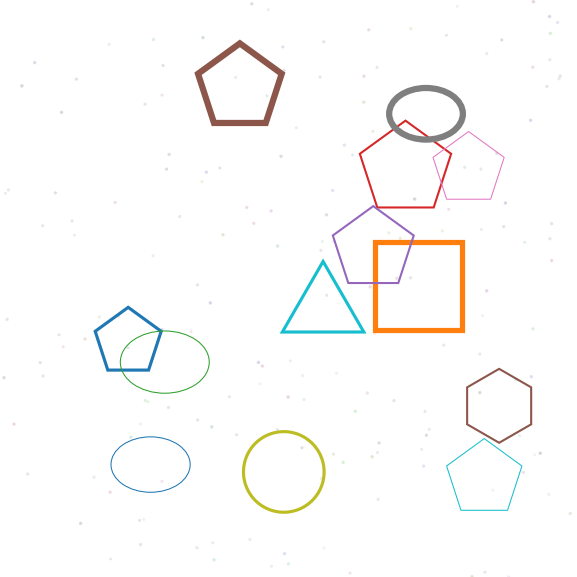[{"shape": "pentagon", "thickness": 1.5, "radius": 0.3, "center": [0.222, 0.407]}, {"shape": "oval", "thickness": 0.5, "radius": 0.34, "center": [0.261, 0.195]}, {"shape": "square", "thickness": 2.5, "radius": 0.38, "center": [0.725, 0.504]}, {"shape": "oval", "thickness": 0.5, "radius": 0.38, "center": [0.285, 0.372]}, {"shape": "pentagon", "thickness": 1, "radius": 0.42, "center": [0.702, 0.707]}, {"shape": "pentagon", "thickness": 1, "radius": 0.37, "center": [0.646, 0.569]}, {"shape": "pentagon", "thickness": 3, "radius": 0.38, "center": [0.415, 0.848]}, {"shape": "hexagon", "thickness": 1, "radius": 0.32, "center": [0.864, 0.296]}, {"shape": "pentagon", "thickness": 0.5, "radius": 0.32, "center": [0.811, 0.707]}, {"shape": "oval", "thickness": 3, "radius": 0.32, "center": [0.738, 0.802]}, {"shape": "circle", "thickness": 1.5, "radius": 0.35, "center": [0.491, 0.182]}, {"shape": "triangle", "thickness": 1.5, "radius": 0.41, "center": [0.559, 0.465]}, {"shape": "pentagon", "thickness": 0.5, "radius": 0.34, "center": [0.839, 0.171]}]